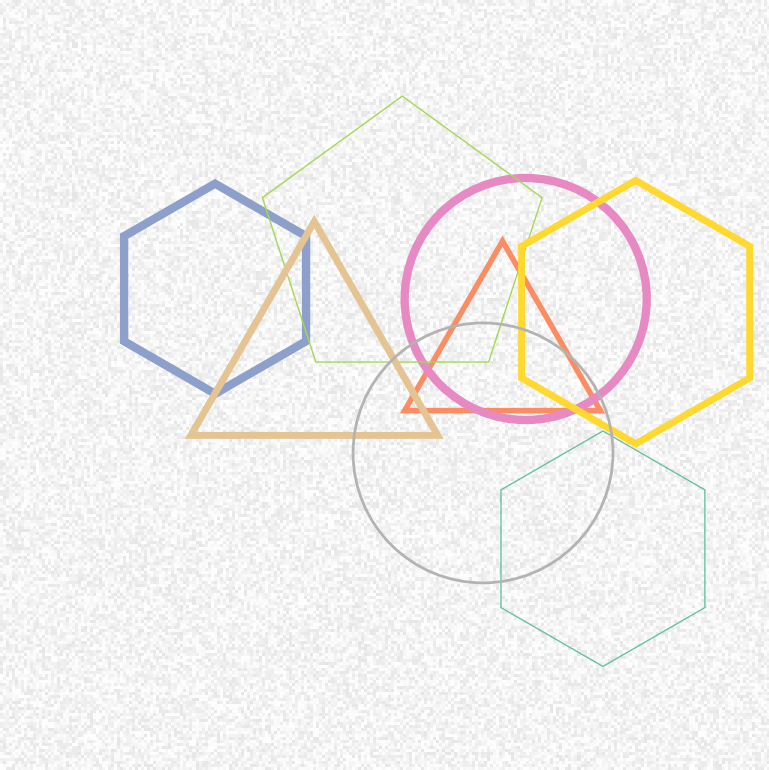[{"shape": "hexagon", "thickness": 0.5, "radius": 0.76, "center": [0.783, 0.287]}, {"shape": "triangle", "thickness": 2, "radius": 0.73, "center": [0.653, 0.54]}, {"shape": "hexagon", "thickness": 3, "radius": 0.68, "center": [0.279, 0.625]}, {"shape": "circle", "thickness": 3, "radius": 0.79, "center": [0.683, 0.612]}, {"shape": "pentagon", "thickness": 0.5, "radius": 0.95, "center": [0.522, 0.684]}, {"shape": "hexagon", "thickness": 2.5, "radius": 0.86, "center": [0.826, 0.595]}, {"shape": "triangle", "thickness": 2.5, "radius": 0.93, "center": [0.408, 0.527]}, {"shape": "circle", "thickness": 1, "radius": 0.84, "center": [0.627, 0.412]}]